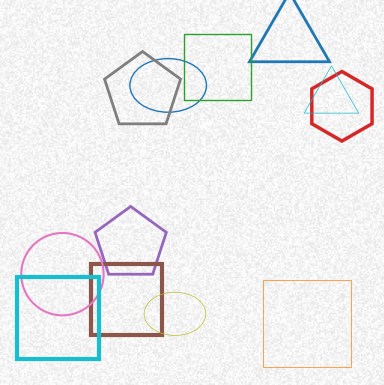[{"shape": "oval", "thickness": 1, "radius": 0.5, "center": [0.437, 0.778]}, {"shape": "triangle", "thickness": 2, "radius": 0.6, "center": [0.752, 0.9]}, {"shape": "square", "thickness": 0.5, "radius": 0.57, "center": [0.798, 0.16]}, {"shape": "square", "thickness": 1, "radius": 0.43, "center": [0.565, 0.825]}, {"shape": "hexagon", "thickness": 2.5, "radius": 0.45, "center": [0.888, 0.724]}, {"shape": "pentagon", "thickness": 2, "radius": 0.49, "center": [0.339, 0.366]}, {"shape": "square", "thickness": 3, "radius": 0.46, "center": [0.33, 0.221]}, {"shape": "circle", "thickness": 1.5, "radius": 0.53, "center": [0.162, 0.288]}, {"shape": "pentagon", "thickness": 2, "radius": 0.52, "center": [0.37, 0.762]}, {"shape": "oval", "thickness": 0.5, "radius": 0.4, "center": [0.454, 0.185]}, {"shape": "triangle", "thickness": 0.5, "radius": 0.41, "center": [0.861, 0.747]}, {"shape": "square", "thickness": 3, "radius": 0.53, "center": [0.151, 0.175]}]